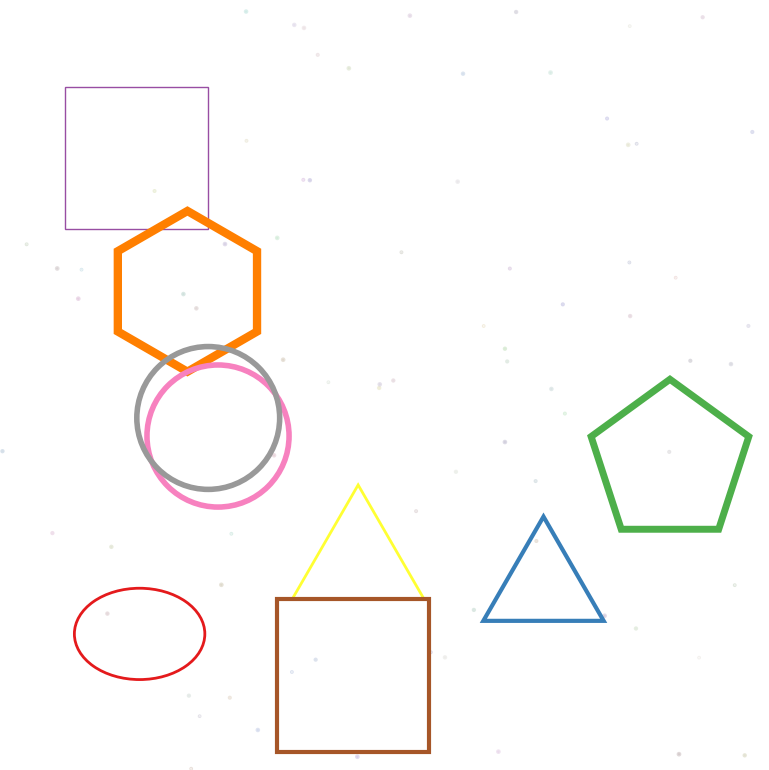[{"shape": "oval", "thickness": 1, "radius": 0.42, "center": [0.181, 0.177]}, {"shape": "triangle", "thickness": 1.5, "radius": 0.45, "center": [0.706, 0.239]}, {"shape": "pentagon", "thickness": 2.5, "radius": 0.54, "center": [0.87, 0.4]}, {"shape": "square", "thickness": 0.5, "radius": 0.46, "center": [0.178, 0.795]}, {"shape": "hexagon", "thickness": 3, "radius": 0.52, "center": [0.243, 0.622]}, {"shape": "triangle", "thickness": 1, "radius": 0.49, "center": [0.465, 0.271]}, {"shape": "square", "thickness": 1.5, "radius": 0.5, "center": [0.458, 0.123]}, {"shape": "circle", "thickness": 2, "radius": 0.46, "center": [0.283, 0.434]}, {"shape": "circle", "thickness": 2, "radius": 0.46, "center": [0.27, 0.457]}]